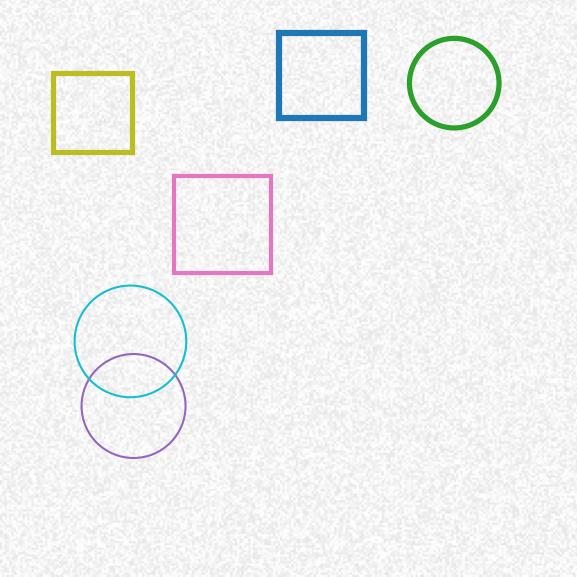[{"shape": "square", "thickness": 3, "radius": 0.37, "center": [0.557, 0.868]}, {"shape": "circle", "thickness": 2.5, "radius": 0.39, "center": [0.787, 0.855]}, {"shape": "circle", "thickness": 1, "radius": 0.45, "center": [0.231, 0.296]}, {"shape": "square", "thickness": 2, "radius": 0.42, "center": [0.386, 0.611]}, {"shape": "square", "thickness": 2.5, "radius": 0.34, "center": [0.161, 0.804]}, {"shape": "circle", "thickness": 1, "radius": 0.48, "center": [0.226, 0.408]}]